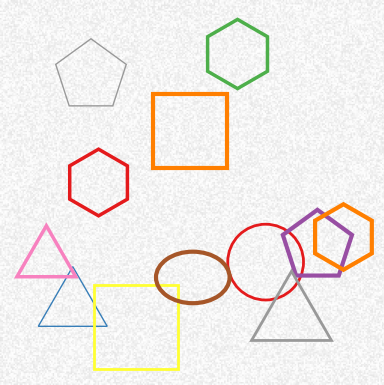[{"shape": "hexagon", "thickness": 2.5, "radius": 0.43, "center": [0.256, 0.526]}, {"shape": "circle", "thickness": 2, "radius": 0.49, "center": [0.69, 0.319]}, {"shape": "triangle", "thickness": 1, "radius": 0.52, "center": [0.189, 0.204]}, {"shape": "hexagon", "thickness": 2.5, "radius": 0.45, "center": [0.617, 0.86]}, {"shape": "pentagon", "thickness": 3, "radius": 0.47, "center": [0.824, 0.361]}, {"shape": "square", "thickness": 3, "radius": 0.48, "center": [0.494, 0.659]}, {"shape": "hexagon", "thickness": 3, "radius": 0.43, "center": [0.892, 0.384]}, {"shape": "square", "thickness": 2, "radius": 0.55, "center": [0.354, 0.152]}, {"shape": "oval", "thickness": 3, "radius": 0.48, "center": [0.501, 0.279]}, {"shape": "triangle", "thickness": 2.5, "radius": 0.44, "center": [0.12, 0.325]}, {"shape": "triangle", "thickness": 2, "radius": 0.6, "center": [0.757, 0.176]}, {"shape": "pentagon", "thickness": 1, "radius": 0.48, "center": [0.236, 0.803]}]